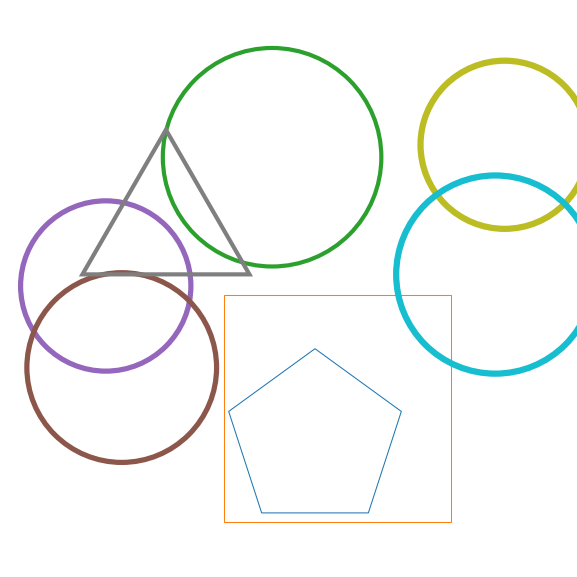[{"shape": "pentagon", "thickness": 0.5, "radius": 0.79, "center": [0.545, 0.238]}, {"shape": "square", "thickness": 0.5, "radius": 0.98, "center": [0.585, 0.292]}, {"shape": "circle", "thickness": 2, "radius": 0.95, "center": [0.471, 0.727]}, {"shape": "circle", "thickness": 2.5, "radius": 0.74, "center": [0.183, 0.504]}, {"shape": "circle", "thickness": 2.5, "radius": 0.82, "center": [0.211, 0.363]}, {"shape": "triangle", "thickness": 2, "radius": 0.83, "center": [0.287, 0.607]}, {"shape": "circle", "thickness": 3, "radius": 0.73, "center": [0.874, 0.748]}, {"shape": "circle", "thickness": 3, "radius": 0.86, "center": [0.858, 0.524]}]